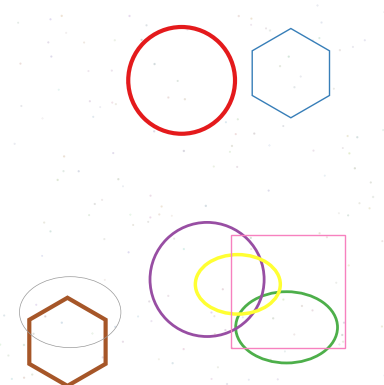[{"shape": "circle", "thickness": 3, "radius": 0.69, "center": [0.472, 0.791]}, {"shape": "hexagon", "thickness": 1, "radius": 0.58, "center": [0.755, 0.81]}, {"shape": "oval", "thickness": 2, "radius": 0.66, "center": [0.744, 0.15]}, {"shape": "circle", "thickness": 2, "radius": 0.74, "center": [0.538, 0.274]}, {"shape": "oval", "thickness": 2.5, "radius": 0.55, "center": [0.618, 0.261]}, {"shape": "hexagon", "thickness": 3, "radius": 0.57, "center": [0.175, 0.112]}, {"shape": "square", "thickness": 1, "radius": 0.74, "center": [0.748, 0.243]}, {"shape": "oval", "thickness": 0.5, "radius": 0.66, "center": [0.182, 0.189]}]